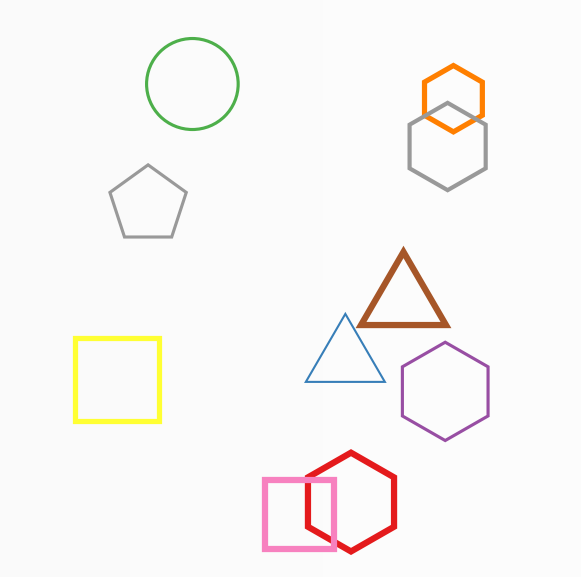[{"shape": "hexagon", "thickness": 3, "radius": 0.43, "center": [0.604, 0.13]}, {"shape": "triangle", "thickness": 1, "radius": 0.39, "center": [0.594, 0.377]}, {"shape": "circle", "thickness": 1.5, "radius": 0.39, "center": [0.331, 0.854]}, {"shape": "hexagon", "thickness": 1.5, "radius": 0.43, "center": [0.766, 0.321]}, {"shape": "hexagon", "thickness": 2.5, "radius": 0.29, "center": [0.78, 0.828]}, {"shape": "square", "thickness": 2.5, "radius": 0.36, "center": [0.201, 0.343]}, {"shape": "triangle", "thickness": 3, "radius": 0.42, "center": [0.694, 0.478]}, {"shape": "square", "thickness": 3, "radius": 0.3, "center": [0.515, 0.109]}, {"shape": "hexagon", "thickness": 2, "radius": 0.38, "center": [0.77, 0.745]}, {"shape": "pentagon", "thickness": 1.5, "radius": 0.35, "center": [0.255, 0.645]}]